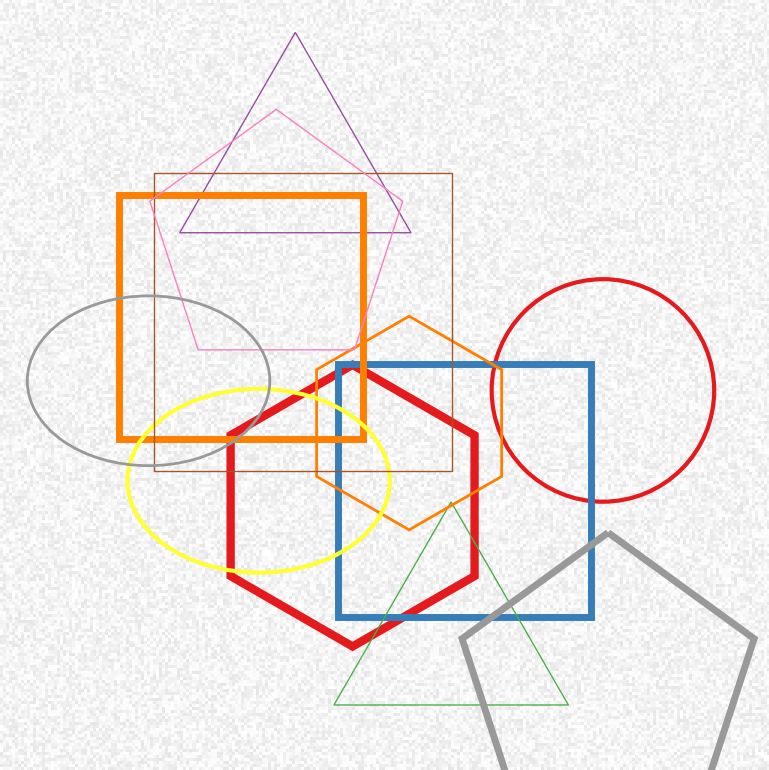[{"shape": "hexagon", "thickness": 3, "radius": 0.91, "center": [0.458, 0.343]}, {"shape": "circle", "thickness": 1.5, "radius": 0.72, "center": [0.783, 0.493]}, {"shape": "square", "thickness": 2.5, "radius": 0.82, "center": [0.603, 0.363]}, {"shape": "triangle", "thickness": 0.5, "radius": 0.88, "center": [0.586, 0.172]}, {"shape": "triangle", "thickness": 0.5, "radius": 0.87, "center": [0.384, 0.784]}, {"shape": "hexagon", "thickness": 1, "radius": 0.69, "center": [0.531, 0.451]}, {"shape": "square", "thickness": 2.5, "radius": 0.79, "center": [0.313, 0.588]}, {"shape": "oval", "thickness": 1.5, "radius": 0.85, "center": [0.336, 0.376]}, {"shape": "square", "thickness": 0.5, "radius": 0.97, "center": [0.394, 0.582]}, {"shape": "pentagon", "thickness": 0.5, "radius": 0.86, "center": [0.359, 0.685]}, {"shape": "pentagon", "thickness": 2.5, "radius": 1.0, "center": [0.79, 0.109]}, {"shape": "oval", "thickness": 1, "radius": 0.79, "center": [0.193, 0.505]}]